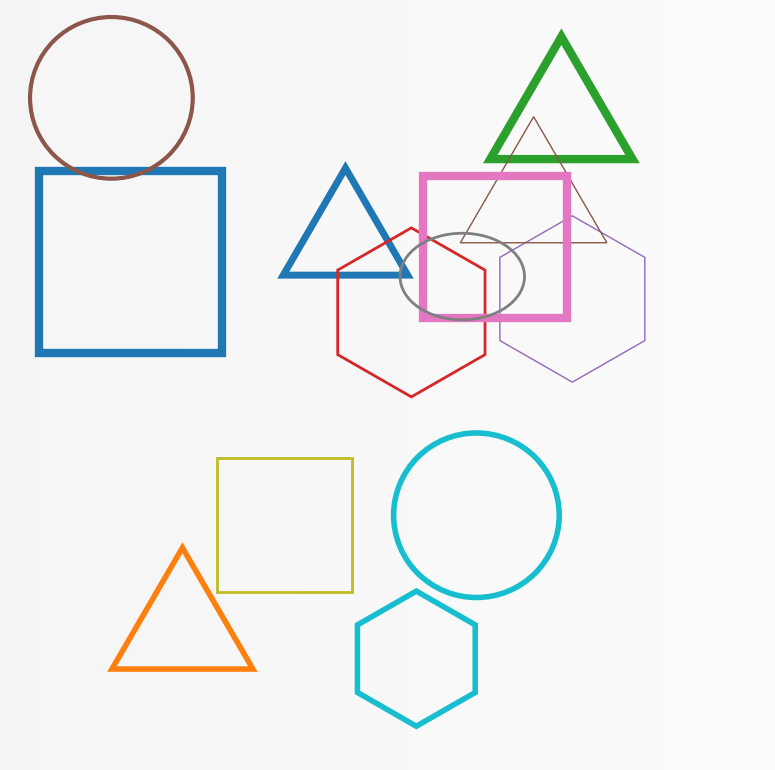[{"shape": "square", "thickness": 3, "radius": 0.59, "center": [0.169, 0.66]}, {"shape": "triangle", "thickness": 2.5, "radius": 0.46, "center": [0.446, 0.689]}, {"shape": "triangle", "thickness": 2, "radius": 0.53, "center": [0.235, 0.184]}, {"shape": "triangle", "thickness": 3, "radius": 0.53, "center": [0.724, 0.846]}, {"shape": "hexagon", "thickness": 1, "radius": 0.55, "center": [0.531, 0.594]}, {"shape": "hexagon", "thickness": 0.5, "radius": 0.54, "center": [0.739, 0.612]}, {"shape": "triangle", "thickness": 0.5, "radius": 0.55, "center": [0.689, 0.739]}, {"shape": "circle", "thickness": 1.5, "radius": 0.52, "center": [0.144, 0.873]}, {"shape": "square", "thickness": 3, "radius": 0.46, "center": [0.639, 0.679]}, {"shape": "oval", "thickness": 1, "radius": 0.4, "center": [0.596, 0.641]}, {"shape": "square", "thickness": 1, "radius": 0.44, "center": [0.368, 0.318]}, {"shape": "circle", "thickness": 2, "radius": 0.53, "center": [0.615, 0.331]}, {"shape": "hexagon", "thickness": 2, "radius": 0.44, "center": [0.537, 0.145]}]